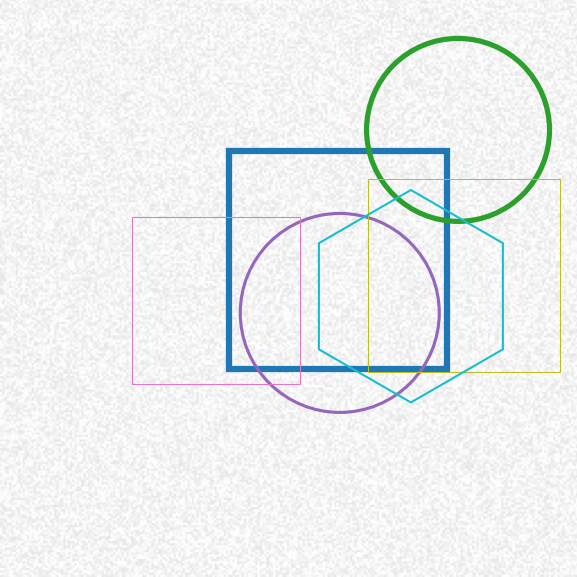[{"shape": "square", "thickness": 3, "radius": 0.95, "center": [0.585, 0.549]}, {"shape": "circle", "thickness": 2.5, "radius": 0.79, "center": [0.793, 0.774]}, {"shape": "circle", "thickness": 1.5, "radius": 0.86, "center": [0.588, 0.457]}, {"shape": "square", "thickness": 0.5, "radius": 0.73, "center": [0.374, 0.479]}, {"shape": "square", "thickness": 0.5, "radius": 0.83, "center": [0.804, 0.522]}, {"shape": "hexagon", "thickness": 1, "radius": 0.92, "center": [0.711, 0.486]}]